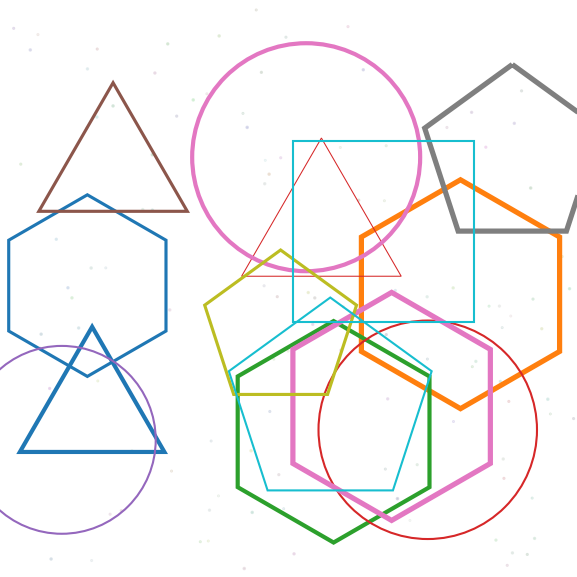[{"shape": "triangle", "thickness": 2, "radius": 0.72, "center": [0.16, 0.289]}, {"shape": "hexagon", "thickness": 1.5, "radius": 0.79, "center": [0.151, 0.505]}, {"shape": "hexagon", "thickness": 2.5, "radius": 0.99, "center": [0.797, 0.49]}, {"shape": "hexagon", "thickness": 2, "radius": 0.96, "center": [0.578, 0.251]}, {"shape": "circle", "thickness": 1, "radius": 0.95, "center": [0.741, 0.255]}, {"shape": "triangle", "thickness": 0.5, "radius": 0.8, "center": [0.557, 0.601]}, {"shape": "circle", "thickness": 1, "radius": 0.81, "center": [0.107, 0.238]}, {"shape": "triangle", "thickness": 1.5, "radius": 0.74, "center": [0.196, 0.707]}, {"shape": "circle", "thickness": 2, "radius": 0.99, "center": [0.53, 0.727]}, {"shape": "hexagon", "thickness": 2.5, "radius": 0.99, "center": [0.678, 0.295]}, {"shape": "pentagon", "thickness": 2.5, "radius": 0.8, "center": [0.887, 0.728]}, {"shape": "pentagon", "thickness": 1.5, "radius": 0.69, "center": [0.486, 0.428]}, {"shape": "square", "thickness": 1, "radius": 0.78, "center": [0.664, 0.598]}, {"shape": "pentagon", "thickness": 1, "radius": 0.92, "center": [0.572, 0.299]}]